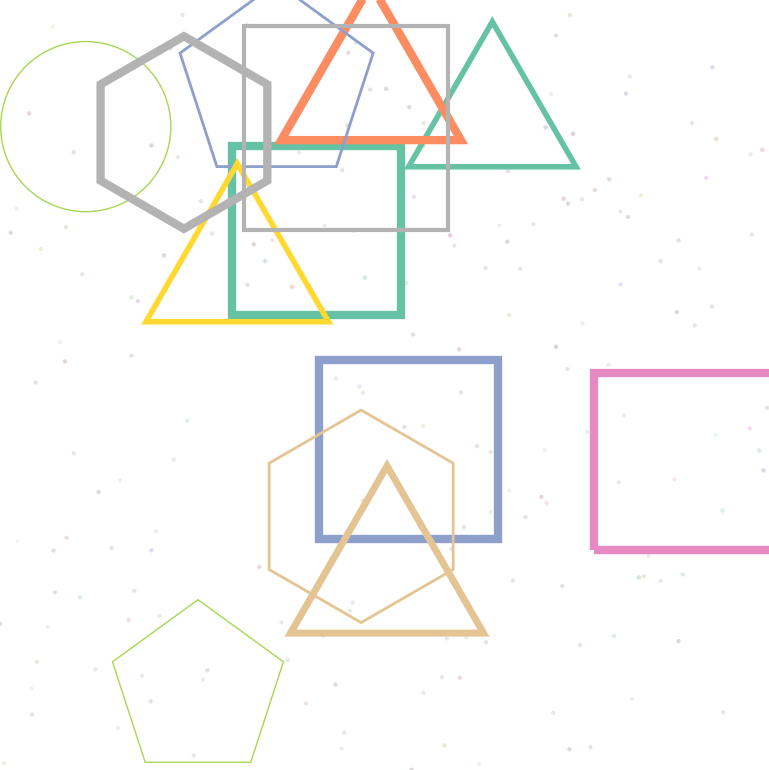[{"shape": "square", "thickness": 3, "radius": 0.55, "center": [0.411, 0.701]}, {"shape": "triangle", "thickness": 2, "radius": 0.63, "center": [0.639, 0.846]}, {"shape": "triangle", "thickness": 3, "radius": 0.67, "center": [0.482, 0.885]}, {"shape": "square", "thickness": 3, "radius": 0.58, "center": [0.531, 0.416]}, {"shape": "pentagon", "thickness": 1, "radius": 0.66, "center": [0.359, 0.89]}, {"shape": "square", "thickness": 3, "radius": 0.57, "center": [0.887, 0.4]}, {"shape": "circle", "thickness": 0.5, "radius": 0.55, "center": [0.111, 0.836]}, {"shape": "pentagon", "thickness": 0.5, "radius": 0.58, "center": [0.257, 0.104]}, {"shape": "triangle", "thickness": 2, "radius": 0.68, "center": [0.308, 0.651]}, {"shape": "hexagon", "thickness": 1, "radius": 0.69, "center": [0.469, 0.329]}, {"shape": "triangle", "thickness": 2.5, "radius": 0.72, "center": [0.503, 0.25]}, {"shape": "hexagon", "thickness": 3, "radius": 0.63, "center": [0.239, 0.828]}, {"shape": "square", "thickness": 1.5, "radius": 0.66, "center": [0.449, 0.833]}]